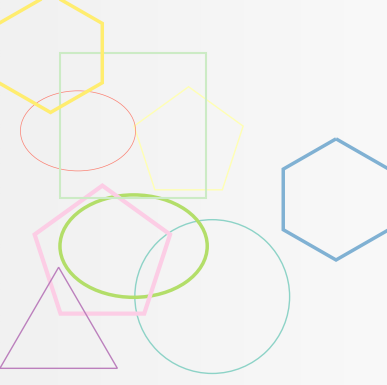[{"shape": "circle", "thickness": 1, "radius": 1.0, "center": [0.548, 0.23]}, {"shape": "pentagon", "thickness": 1, "radius": 0.74, "center": [0.487, 0.627]}, {"shape": "oval", "thickness": 0.5, "radius": 0.74, "center": [0.201, 0.66]}, {"shape": "hexagon", "thickness": 2.5, "radius": 0.79, "center": [0.867, 0.482]}, {"shape": "oval", "thickness": 2.5, "radius": 0.95, "center": [0.345, 0.361]}, {"shape": "pentagon", "thickness": 3, "radius": 0.92, "center": [0.264, 0.334]}, {"shape": "triangle", "thickness": 1, "radius": 0.88, "center": [0.151, 0.131]}, {"shape": "square", "thickness": 1.5, "radius": 0.94, "center": [0.344, 0.673]}, {"shape": "hexagon", "thickness": 2.5, "radius": 0.77, "center": [0.13, 0.862]}]